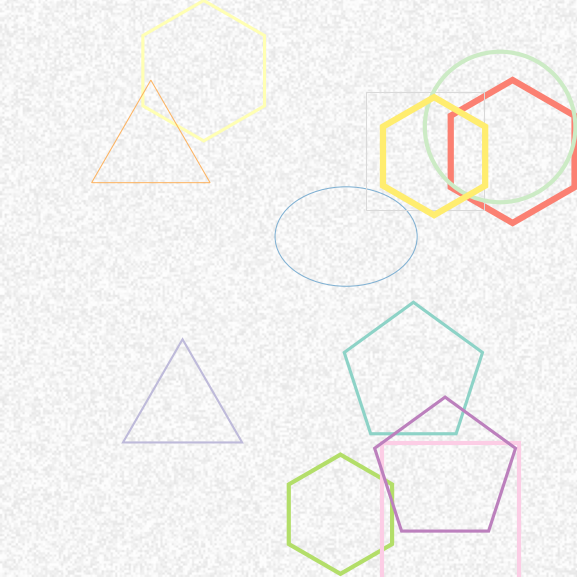[{"shape": "pentagon", "thickness": 1.5, "radius": 0.63, "center": [0.716, 0.35]}, {"shape": "hexagon", "thickness": 1.5, "radius": 0.61, "center": [0.353, 0.877]}, {"shape": "triangle", "thickness": 1, "radius": 0.6, "center": [0.316, 0.293]}, {"shape": "hexagon", "thickness": 3, "radius": 0.62, "center": [0.888, 0.737]}, {"shape": "oval", "thickness": 0.5, "radius": 0.62, "center": [0.599, 0.59]}, {"shape": "triangle", "thickness": 0.5, "radius": 0.59, "center": [0.261, 0.742]}, {"shape": "hexagon", "thickness": 2, "radius": 0.52, "center": [0.59, 0.109]}, {"shape": "square", "thickness": 2, "radius": 0.59, "center": [0.78, 0.114]}, {"shape": "square", "thickness": 0.5, "radius": 0.51, "center": [0.737, 0.738]}, {"shape": "pentagon", "thickness": 1.5, "radius": 0.64, "center": [0.771, 0.183]}, {"shape": "circle", "thickness": 2, "radius": 0.65, "center": [0.866, 0.779]}, {"shape": "hexagon", "thickness": 3, "radius": 0.51, "center": [0.752, 0.729]}]